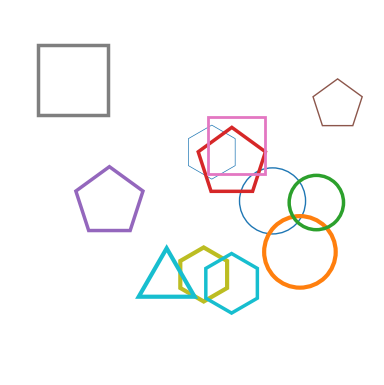[{"shape": "hexagon", "thickness": 0.5, "radius": 0.35, "center": [0.55, 0.605]}, {"shape": "circle", "thickness": 1, "radius": 0.43, "center": [0.708, 0.478]}, {"shape": "circle", "thickness": 3, "radius": 0.46, "center": [0.779, 0.346]}, {"shape": "circle", "thickness": 2.5, "radius": 0.35, "center": [0.822, 0.474]}, {"shape": "pentagon", "thickness": 2.5, "radius": 0.46, "center": [0.602, 0.577]}, {"shape": "pentagon", "thickness": 2.5, "radius": 0.46, "center": [0.284, 0.475]}, {"shape": "pentagon", "thickness": 1, "radius": 0.34, "center": [0.877, 0.728]}, {"shape": "square", "thickness": 2, "radius": 0.37, "center": [0.614, 0.621]}, {"shape": "square", "thickness": 2.5, "radius": 0.45, "center": [0.19, 0.792]}, {"shape": "hexagon", "thickness": 3, "radius": 0.35, "center": [0.529, 0.287]}, {"shape": "hexagon", "thickness": 2.5, "radius": 0.39, "center": [0.602, 0.264]}, {"shape": "triangle", "thickness": 3, "radius": 0.42, "center": [0.433, 0.271]}]